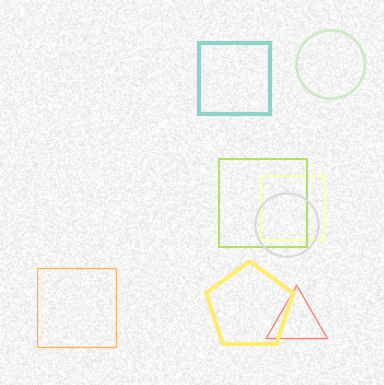[{"shape": "square", "thickness": 3, "radius": 0.46, "center": [0.61, 0.795]}, {"shape": "square", "thickness": 1.5, "radius": 0.42, "center": [0.762, 0.461]}, {"shape": "triangle", "thickness": 1, "radius": 0.46, "center": [0.771, 0.167]}, {"shape": "square", "thickness": 1, "radius": 0.51, "center": [0.198, 0.202]}, {"shape": "square", "thickness": 1.5, "radius": 0.57, "center": [0.684, 0.473]}, {"shape": "circle", "thickness": 1.5, "radius": 0.41, "center": [0.745, 0.415]}, {"shape": "circle", "thickness": 2, "radius": 0.44, "center": [0.859, 0.832]}, {"shape": "pentagon", "thickness": 3, "radius": 0.59, "center": [0.648, 0.203]}]